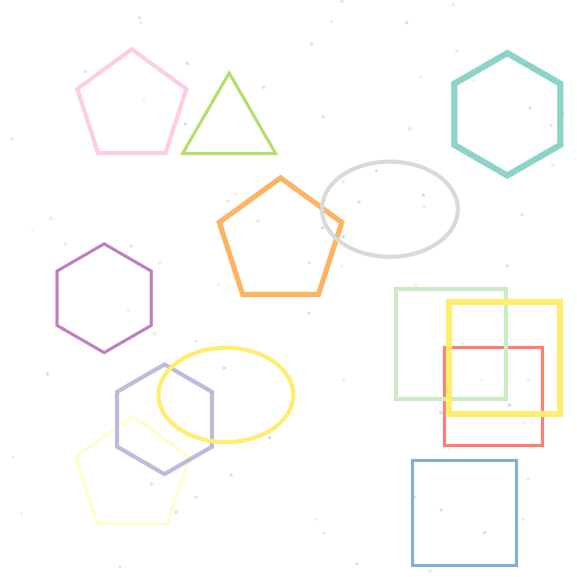[{"shape": "hexagon", "thickness": 3, "radius": 0.53, "center": [0.878, 0.801]}, {"shape": "pentagon", "thickness": 1, "radius": 0.52, "center": [0.229, 0.176]}, {"shape": "hexagon", "thickness": 2, "radius": 0.47, "center": [0.285, 0.273]}, {"shape": "square", "thickness": 1.5, "radius": 0.42, "center": [0.853, 0.313]}, {"shape": "square", "thickness": 1.5, "radius": 0.45, "center": [0.803, 0.112]}, {"shape": "pentagon", "thickness": 2.5, "radius": 0.56, "center": [0.486, 0.58]}, {"shape": "triangle", "thickness": 1.5, "radius": 0.47, "center": [0.397, 0.78]}, {"shape": "pentagon", "thickness": 2, "radius": 0.5, "center": [0.228, 0.814]}, {"shape": "oval", "thickness": 2, "radius": 0.59, "center": [0.675, 0.637]}, {"shape": "hexagon", "thickness": 1.5, "radius": 0.47, "center": [0.18, 0.483]}, {"shape": "square", "thickness": 2, "radius": 0.48, "center": [0.781, 0.404]}, {"shape": "oval", "thickness": 2, "radius": 0.58, "center": [0.391, 0.315]}, {"shape": "square", "thickness": 3, "radius": 0.48, "center": [0.873, 0.379]}]